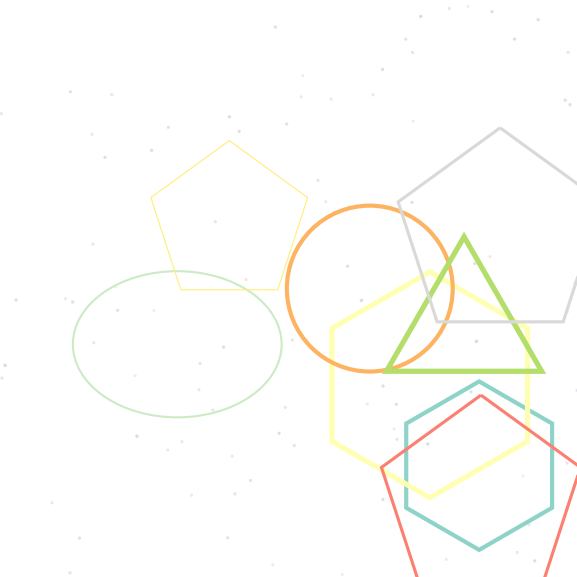[{"shape": "hexagon", "thickness": 2, "radius": 0.73, "center": [0.83, 0.193]}, {"shape": "hexagon", "thickness": 2.5, "radius": 0.98, "center": [0.744, 0.333]}, {"shape": "pentagon", "thickness": 1.5, "radius": 0.91, "center": [0.833, 0.134]}, {"shape": "circle", "thickness": 2, "radius": 0.72, "center": [0.64, 0.499]}, {"shape": "triangle", "thickness": 2.5, "radius": 0.78, "center": [0.804, 0.434]}, {"shape": "pentagon", "thickness": 1.5, "radius": 0.93, "center": [0.866, 0.592]}, {"shape": "oval", "thickness": 1, "radius": 0.9, "center": [0.307, 0.403]}, {"shape": "pentagon", "thickness": 0.5, "radius": 0.71, "center": [0.397, 0.613]}]